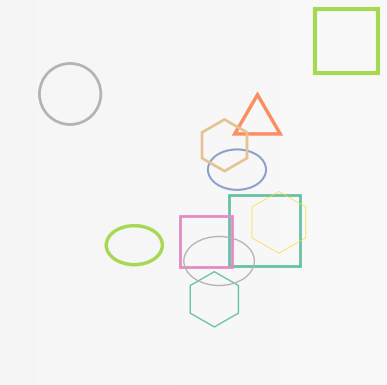[{"shape": "square", "thickness": 2, "radius": 0.46, "center": [0.683, 0.402]}, {"shape": "hexagon", "thickness": 1, "radius": 0.36, "center": [0.553, 0.223]}, {"shape": "triangle", "thickness": 2.5, "radius": 0.34, "center": [0.664, 0.686]}, {"shape": "oval", "thickness": 1.5, "radius": 0.38, "center": [0.612, 0.559]}, {"shape": "square", "thickness": 2, "radius": 0.33, "center": [0.533, 0.373]}, {"shape": "square", "thickness": 3, "radius": 0.41, "center": [0.894, 0.893]}, {"shape": "oval", "thickness": 2.5, "radius": 0.36, "center": [0.347, 0.363]}, {"shape": "hexagon", "thickness": 0.5, "radius": 0.4, "center": [0.72, 0.422]}, {"shape": "hexagon", "thickness": 2, "radius": 0.34, "center": [0.579, 0.623]}, {"shape": "circle", "thickness": 2, "radius": 0.4, "center": [0.181, 0.756]}, {"shape": "oval", "thickness": 1, "radius": 0.46, "center": [0.565, 0.322]}]